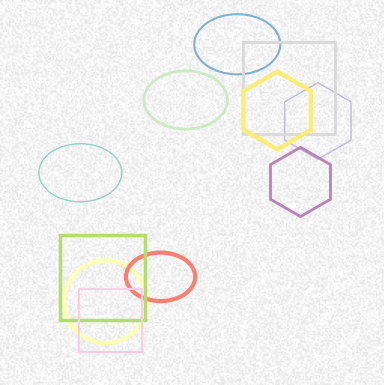[{"shape": "oval", "thickness": 1, "radius": 0.54, "center": [0.209, 0.551]}, {"shape": "circle", "thickness": 3, "radius": 0.54, "center": [0.274, 0.216]}, {"shape": "hexagon", "thickness": 1, "radius": 0.5, "center": [0.826, 0.686]}, {"shape": "oval", "thickness": 3, "radius": 0.45, "center": [0.417, 0.281]}, {"shape": "oval", "thickness": 1.5, "radius": 0.56, "center": [0.616, 0.885]}, {"shape": "square", "thickness": 2.5, "radius": 0.55, "center": [0.266, 0.28]}, {"shape": "square", "thickness": 1.5, "radius": 0.4, "center": [0.287, 0.168]}, {"shape": "square", "thickness": 2, "radius": 0.6, "center": [0.751, 0.771]}, {"shape": "hexagon", "thickness": 2, "radius": 0.45, "center": [0.78, 0.527]}, {"shape": "oval", "thickness": 2, "radius": 0.54, "center": [0.482, 0.74]}, {"shape": "hexagon", "thickness": 3, "radius": 0.5, "center": [0.72, 0.713]}]